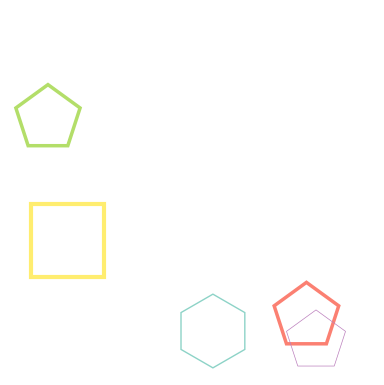[{"shape": "hexagon", "thickness": 1, "radius": 0.48, "center": [0.553, 0.14]}, {"shape": "pentagon", "thickness": 2.5, "radius": 0.44, "center": [0.796, 0.178]}, {"shape": "pentagon", "thickness": 2.5, "radius": 0.44, "center": [0.125, 0.692]}, {"shape": "pentagon", "thickness": 0.5, "radius": 0.4, "center": [0.821, 0.114]}, {"shape": "square", "thickness": 3, "radius": 0.47, "center": [0.175, 0.376]}]